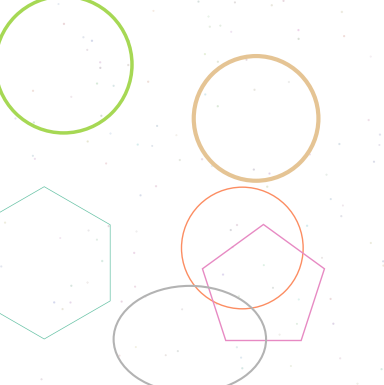[{"shape": "hexagon", "thickness": 0.5, "radius": 0.99, "center": [0.115, 0.317]}, {"shape": "circle", "thickness": 1, "radius": 0.79, "center": [0.629, 0.356]}, {"shape": "pentagon", "thickness": 1, "radius": 0.83, "center": [0.684, 0.25]}, {"shape": "circle", "thickness": 2.5, "radius": 0.89, "center": [0.165, 0.832]}, {"shape": "circle", "thickness": 3, "radius": 0.81, "center": [0.665, 0.692]}, {"shape": "oval", "thickness": 1.5, "radius": 0.99, "center": [0.493, 0.119]}]